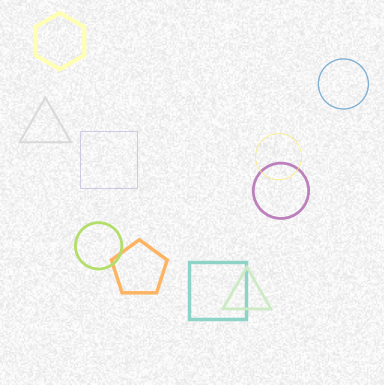[{"shape": "square", "thickness": 2.5, "radius": 0.37, "center": [0.564, 0.245]}, {"shape": "hexagon", "thickness": 3, "radius": 0.37, "center": [0.155, 0.893]}, {"shape": "square", "thickness": 0.5, "radius": 0.37, "center": [0.282, 0.586]}, {"shape": "circle", "thickness": 1, "radius": 0.33, "center": [0.892, 0.782]}, {"shape": "pentagon", "thickness": 2.5, "radius": 0.38, "center": [0.362, 0.301]}, {"shape": "circle", "thickness": 2, "radius": 0.3, "center": [0.256, 0.361]}, {"shape": "triangle", "thickness": 1.5, "radius": 0.39, "center": [0.118, 0.669]}, {"shape": "circle", "thickness": 2, "radius": 0.36, "center": [0.73, 0.504]}, {"shape": "triangle", "thickness": 2, "radius": 0.36, "center": [0.641, 0.234]}, {"shape": "circle", "thickness": 0.5, "radius": 0.3, "center": [0.724, 0.593]}]